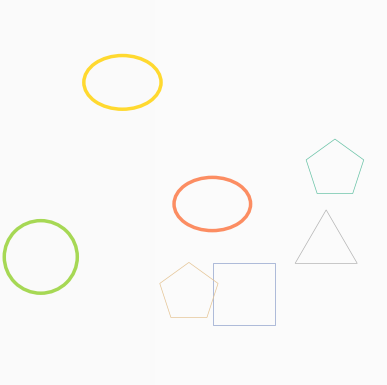[{"shape": "pentagon", "thickness": 0.5, "radius": 0.39, "center": [0.864, 0.561]}, {"shape": "oval", "thickness": 2.5, "radius": 0.49, "center": [0.548, 0.47]}, {"shape": "square", "thickness": 0.5, "radius": 0.4, "center": [0.629, 0.236]}, {"shape": "circle", "thickness": 2.5, "radius": 0.47, "center": [0.105, 0.333]}, {"shape": "oval", "thickness": 2.5, "radius": 0.5, "center": [0.316, 0.786]}, {"shape": "pentagon", "thickness": 0.5, "radius": 0.4, "center": [0.488, 0.239]}, {"shape": "triangle", "thickness": 0.5, "radius": 0.46, "center": [0.842, 0.362]}]